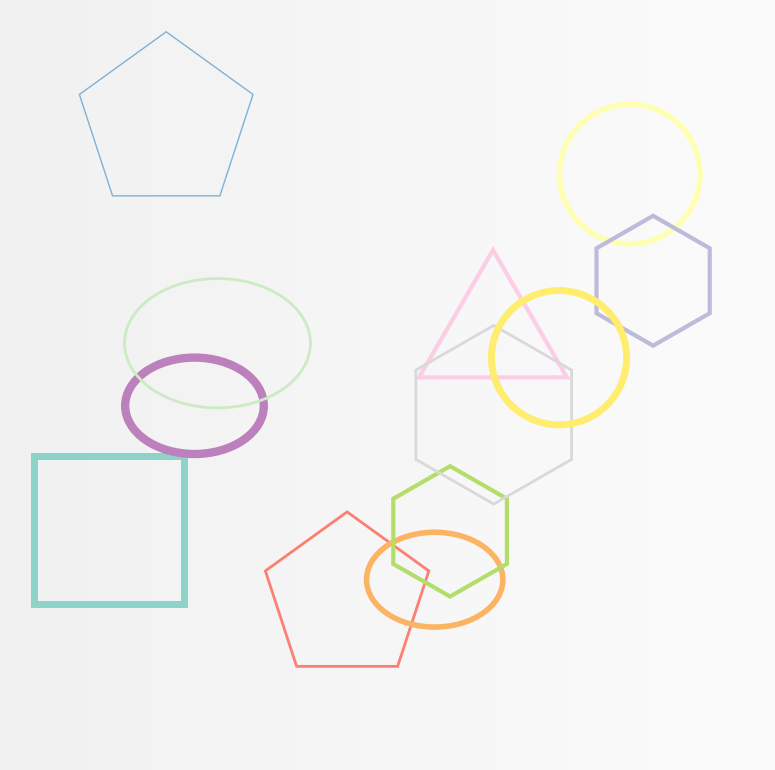[{"shape": "square", "thickness": 2.5, "radius": 0.48, "center": [0.141, 0.312]}, {"shape": "circle", "thickness": 2, "radius": 0.45, "center": [0.813, 0.774]}, {"shape": "hexagon", "thickness": 1.5, "radius": 0.42, "center": [0.843, 0.635]}, {"shape": "pentagon", "thickness": 1, "radius": 0.55, "center": [0.448, 0.224]}, {"shape": "pentagon", "thickness": 0.5, "radius": 0.59, "center": [0.214, 0.841]}, {"shape": "oval", "thickness": 2, "radius": 0.44, "center": [0.561, 0.247]}, {"shape": "hexagon", "thickness": 1.5, "radius": 0.42, "center": [0.581, 0.31]}, {"shape": "triangle", "thickness": 1.5, "radius": 0.55, "center": [0.636, 0.565]}, {"shape": "hexagon", "thickness": 1, "radius": 0.58, "center": [0.637, 0.461]}, {"shape": "oval", "thickness": 3, "radius": 0.45, "center": [0.251, 0.473]}, {"shape": "oval", "thickness": 1, "radius": 0.6, "center": [0.281, 0.554]}, {"shape": "circle", "thickness": 2.5, "radius": 0.44, "center": [0.721, 0.535]}]